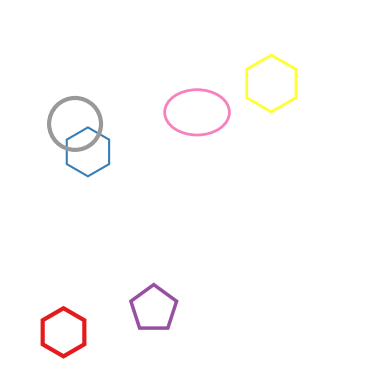[{"shape": "hexagon", "thickness": 3, "radius": 0.31, "center": [0.165, 0.137]}, {"shape": "hexagon", "thickness": 1.5, "radius": 0.32, "center": [0.228, 0.606]}, {"shape": "pentagon", "thickness": 2.5, "radius": 0.31, "center": [0.399, 0.198]}, {"shape": "hexagon", "thickness": 2, "radius": 0.37, "center": [0.705, 0.783]}, {"shape": "oval", "thickness": 2, "radius": 0.42, "center": [0.512, 0.708]}, {"shape": "circle", "thickness": 3, "radius": 0.34, "center": [0.195, 0.678]}]